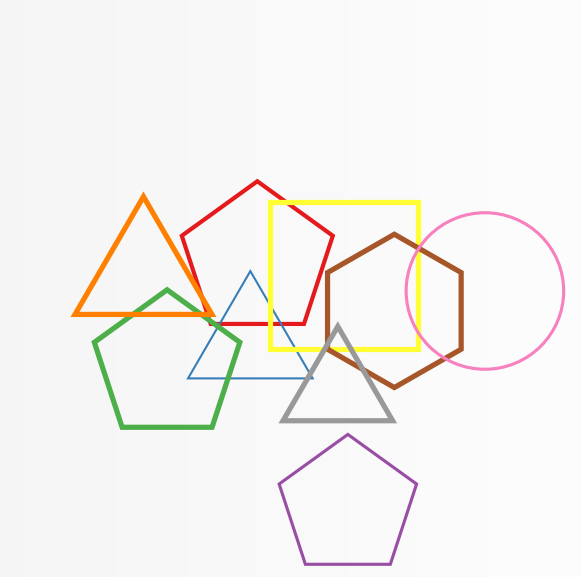[{"shape": "pentagon", "thickness": 2, "radius": 0.68, "center": [0.443, 0.549]}, {"shape": "triangle", "thickness": 1, "radius": 0.62, "center": [0.431, 0.406]}, {"shape": "pentagon", "thickness": 2.5, "radius": 0.66, "center": [0.287, 0.366]}, {"shape": "pentagon", "thickness": 1.5, "radius": 0.62, "center": [0.598, 0.123]}, {"shape": "triangle", "thickness": 2.5, "radius": 0.68, "center": [0.247, 0.523]}, {"shape": "square", "thickness": 2.5, "radius": 0.64, "center": [0.591, 0.523]}, {"shape": "hexagon", "thickness": 2.5, "radius": 0.66, "center": [0.678, 0.461]}, {"shape": "circle", "thickness": 1.5, "radius": 0.68, "center": [0.834, 0.495]}, {"shape": "triangle", "thickness": 2.5, "radius": 0.54, "center": [0.581, 0.325]}]